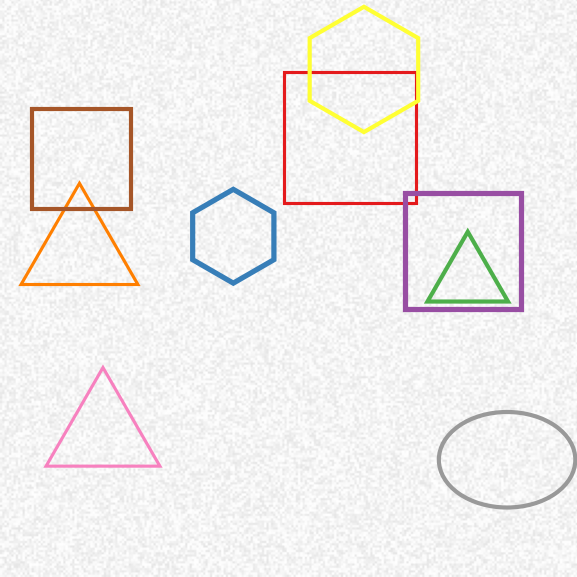[{"shape": "square", "thickness": 1.5, "radius": 0.57, "center": [0.606, 0.761]}, {"shape": "hexagon", "thickness": 2.5, "radius": 0.41, "center": [0.404, 0.59]}, {"shape": "triangle", "thickness": 2, "radius": 0.4, "center": [0.81, 0.517]}, {"shape": "square", "thickness": 2.5, "radius": 0.5, "center": [0.801, 0.564]}, {"shape": "triangle", "thickness": 1.5, "radius": 0.58, "center": [0.138, 0.565]}, {"shape": "hexagon", "thickness": 2, "radius": 0.54, "center": [0.63, 0.879]}, {"shape": "square", "thickness": 2, "radius": 0.43, "center": [0.141, 0.724]}, {"shape": "triangle", "thickness": 1.5, "radius": 0.57, "center": [0.178, 0.249]}, {"shape": "oval", "thickness": 2, "radius": 0.59, "center": [0.878, 0.203]}]